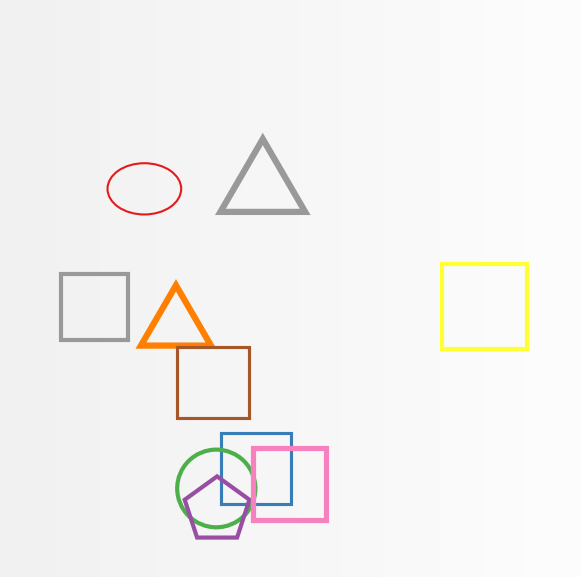[{"shape": "oval", "thickness": 1, "radius": 0.32, "center": [0.248, 0.672]}, {"shape": "square", "thickness": 1.5, "radius": 0.3, "center": [0.44, 0.188]}, {"shape": "circle", "thickness": 2, "radius": 0.34, "center": [0.372, 0.153]}, {"shape": "pentagon", "thickness": 2, "radius": 0.29, "center": [0.373, 0.116]}, {"shape": "triangle", "thickness": 3, "radius": 0.35, "center": [0.303, 0.436]}, {"shape": "square", "thickness": 2, "radius": 0.37, "center": [0.833, 0.469]}, {"shape": "square", "thickness": 1.5, "radius": 0.31, "center": [0.366, 0.337]}, {"shape": "square", "thickness": 2.5, "radius": 0.31, "center": [0.498, 0.161]}, {"shape": "square", "thickness": 2, "radius": 0.29, "center": [0.162, 0.467]}, {"shape": "triangle", "thickness": 3, "radius": 0.42, "center": [0.452, 0.674]}]